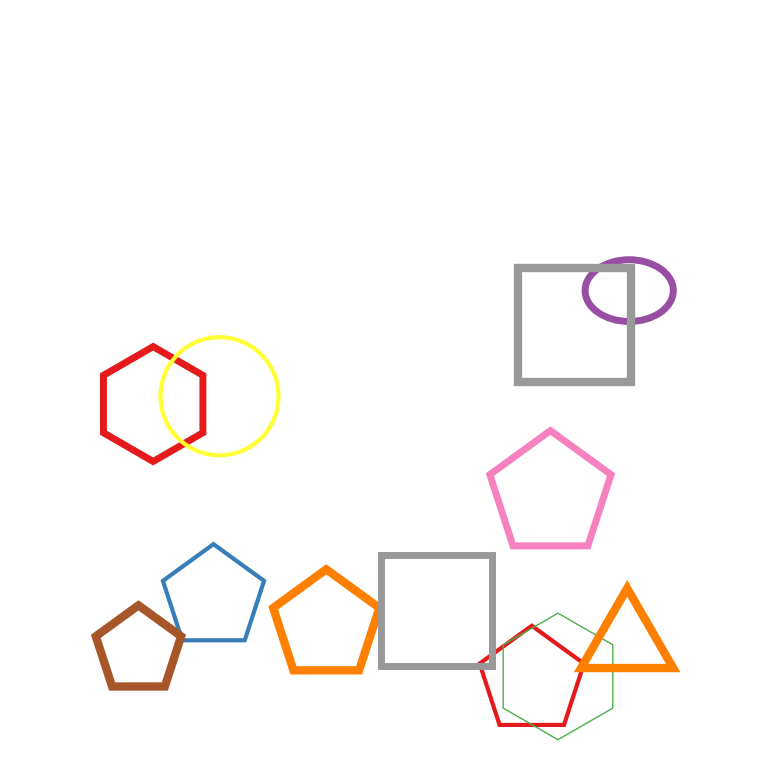[{"shape": "hexagon", "thickness": 2.5, "radius": 0.37, "center": [0.199, 0.475]}, {"shape": "pentagon", "thickness": 1.5, "radius": 0.36, "center": [0.691, 0.116]}, {"shape": "pentagon", "thickness": 1.5, "radius": 0.35, "center": [0.277, 0.224]}, {"shape": "hexagon", "thickness": 0.5, "radius": 0.41, "center": [0.725, 0.121]}, {"shape": "oval", "thickness": 2.5, "radius": 0.29, "center": [0.817, 0.623]}, {"shape": "triangle", "thickness": 3, "radius": 0.35, "center": [0.814, 0.167]}, {"shape": "pentagon", "thickness": 3, "radius": 0.36, "center": [0.424, 0.188]}, {"shape": "circle", "thickness": 1.5, "radius": 0.38, "center": [0.285, 0.485]}, {"shape": "pentagon", "thickness": 3, "radius": 0.29, "center": [0.18, 0.156]}, {"shape": "pentagon", "thickness": 2.5, "radius": 0.41, "center": [0.715, 0.358]}, {"shape": "square", "thickness": 2.5, "radius": 0.36, "center": [0.567, 0.207]}, {"shape": "square", "thickness": 3, "radius": 0.37, "center": [0.746, 0.578]}]